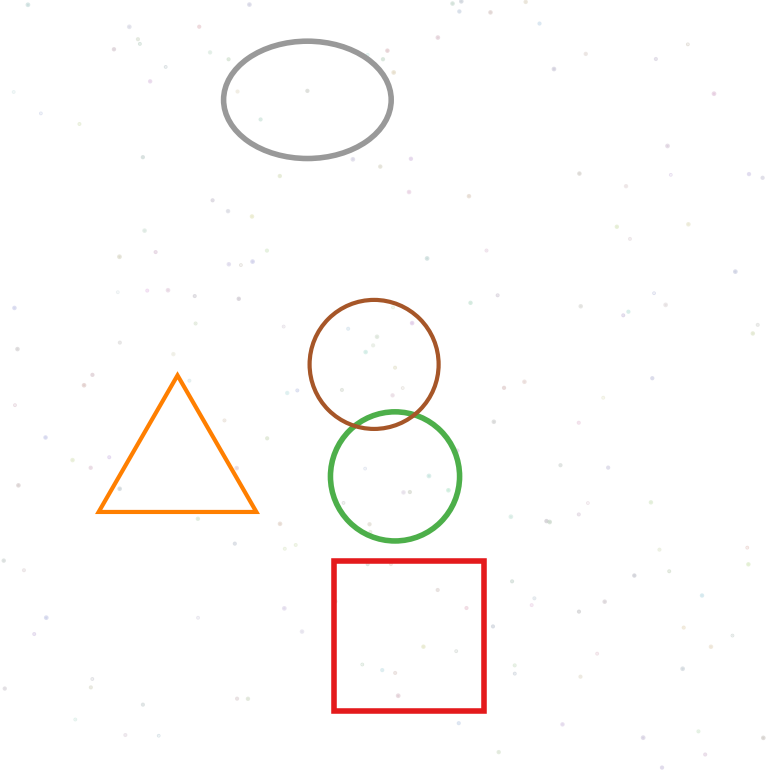[{"shape": "square", "thickness": 2, "radius": 0.49, "center": [0.531, 0.174]}, {"shape": "circle", "thickness": 2, "radius": 0.42, "center": [0.513, 0.381]}, {"shape": "triangle", "thickness": 1.5, "radius": 0.59, "center": [0.231, 0.394]}, {"shape": "circle", "thickness": 1.5, "radius": 0.42, "center": [0.486, 0.527]}, {"shape": "oval", "thickness": 2, "radius": 0.54, "center": [0.399, 0.87]}]